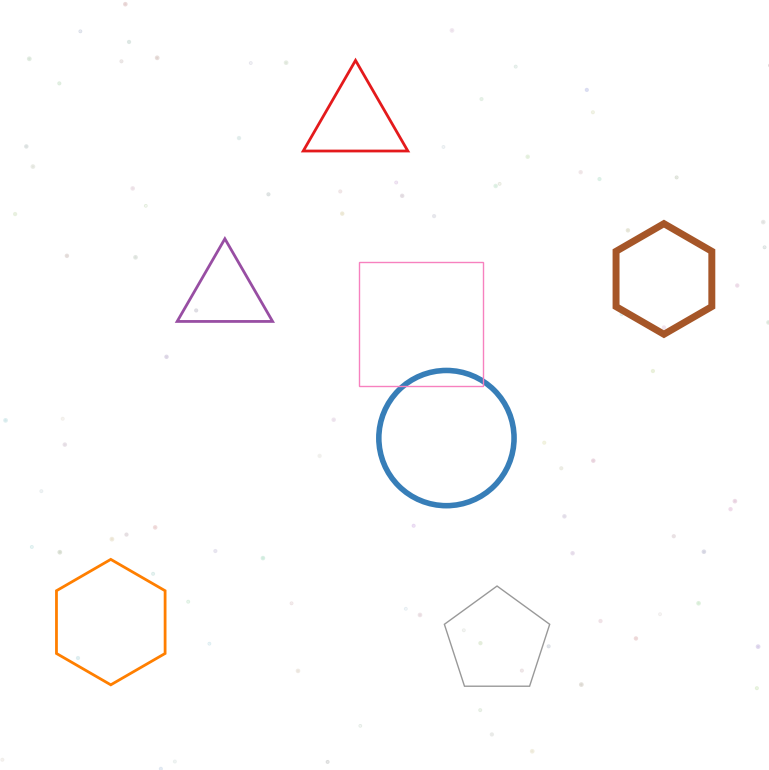[{"shape": "triangle", "thickness": 1, "radius": 0.39, "center": [0.462, 0.843]}, {"shape": "circle", "thickness": 2, "radius": 0.44, "center": [0.58, 0.431]}, {"shape": "triangle", "thickness": 1, "radius": 0.36, "center": [0.292, 0.618]}, {"shape": "hexagon", "thickness": 1, "radius": 0.41, "center": [0.144, 0.192]}, {"shape": "hexagon", "thickness": 2.5, "radius": 0.36, "center": [0.862, 0.638]}, {"shape": "square", "thickness": 0.5, "radius": 0.4, "center": [0.547, 0.58]}, {"shape": "pentagon", "thickness": 0.5, "radius": 0.36, "center": [0.646, 0.167]}]